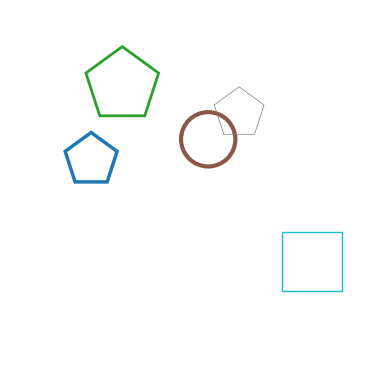[{"shape": "pentagon", "thickness": 2.5, "radius": 0.35, "center": [0.237, 0.585]}, {"shape": "pentagon", "thickness": 2, "radius": 0.5, "center": [0.318, 0.78]}, {"shape": "circle", "thickness": 3, "radius": 0.35, "center": [0.541, 0.638]}, {"shape": "pentagon", "thickness": 0.5, "radius": 0.34, "center": [0.621, 0.706]}, {"shape": "square", "thickness": 1, "radius": 0.39, "center": [0.811, 0.321]}]